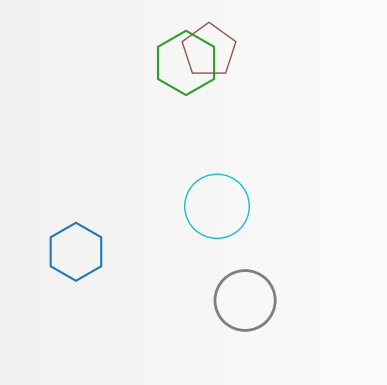[{"shape": "hexagon", "thickness": 1.5, "radius": 0.38, "center": [0.196, 0.346]}, {"shape": "hexagon", "thickness": 1.5, "radius": 0.42, "center": [0.48, 0.837]}, {"shape": "pentagon", "thickness": 1, "radius": 0.36, "center": [0.539, 0.869]}, {"shape": "circle", "thickness": 2, "radius": 0.39, "center": [0.632, 0.22]}, {"shape": "circle", "thickness": 1, "radius": 0.42, "center": [0.56, 0.464]}]